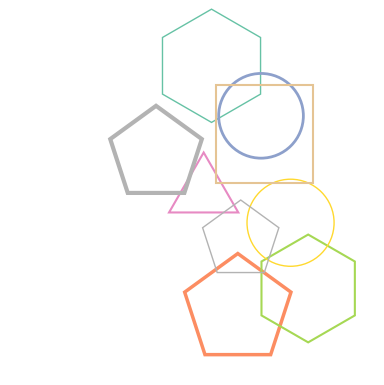[{"shape": "hexagon", "thickness": 1, "radius": 0.74, "center": [0.549, 0.829]}, {"shape": "pentagon", "thickness": 2.5, "radius": 0.73, "center": [0.618, 0.196]}, {"shape": "circle", "thickness": 2, "radius": 0.55, "center": [0.678, 0.699]}, {"shape": "triangle", "thickness": 1.5, "radius": 0.52, "center": [0.529, 0.5]}, {"shape": "hexagon", "thickness": 1.5, "radius": 0.7, "center": [0.8, 0.251]}, {"shape": "circle", "thickness": 1, "radius": 0.57, "center": [0.755, 0.421]}, {"shape": "square", "thickness": 1.5, "radius": 0.63, "center": [0.687, 0.652]}, {"shape": "pentagon", "thickness": 3, "radius": 0.63, "center": [0.405, 0.6]}, {"shape": "pentagon", "thickness": 1, "radius": 0.52, "center": [0.625, 0.376]}]